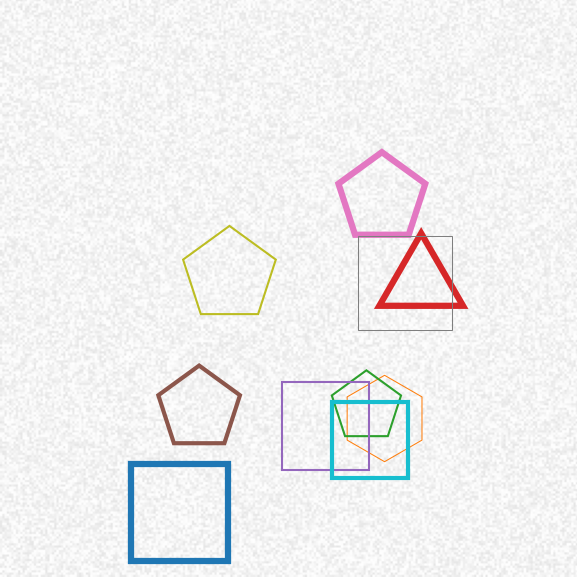[{"shape": "square", "thickness": 3, "radius": 0.42, "center": [0.311, 0.112]}, {"shape": "hexagon", "thickness": 0.5, "radius": 0.37, "center": [0.666, 0.274]}, {"shape": "pentagon", "thickness": 1, "radius": 0.32, "center": [0.635, 0.295]}, {"shape": "triangle", "thickness": 3, "radius": 0.42, "center": [0.729, 0.511]}, {"shape": "square", "thickness": 1, "radius": 0.38, "center": [0.564, 0.262]}, {"shape": "pentagon", "thickness": 2, "radius": 0.37, "center": [0.345, 0.292]}, {"shape": "pentagon", "thickness": 3, "radius": 0.4, "center": [0.661, 0.657]}, {"shape": "square", "thickness": 0.5, "radius": 0.41, "center": [0.701, 0.509]}, {"shape": "pentagon", "thickness": 1, "radius": 0.42, "center": [0.397, 0.524]}, {"shape": "square", "thickness": 2, "radius": 0.33, "center": [0.64, 0.238]}]